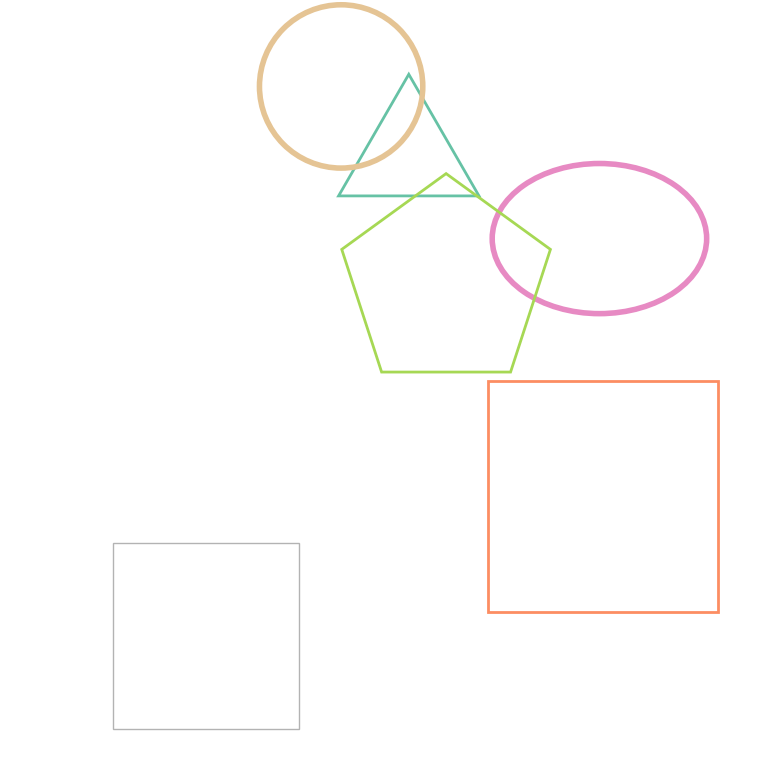[{"shape": "triangle", "thickness": 1, "radius": 0.53, "center": [0.531, 0.798]}, {"shape": "square", "thickness": 1, "radius": 0.75, "center": [0.783, 0.355]}, {"shape": "oval", "thickness": 2, "radius": 0.7, "center": [0.778, 0.69]}, {"shape": "pentagon", "thickness": 1, "radius": 0.71, "center": [0.579, 0.632]}, {"shape": "circle", "thickness": 2, "radius": 0.53, "center": [0.443, 0.888]}, {"shape": "square", "thickness": 0.5, "radius": 0.6, "center": [0.268, 0.174]}]